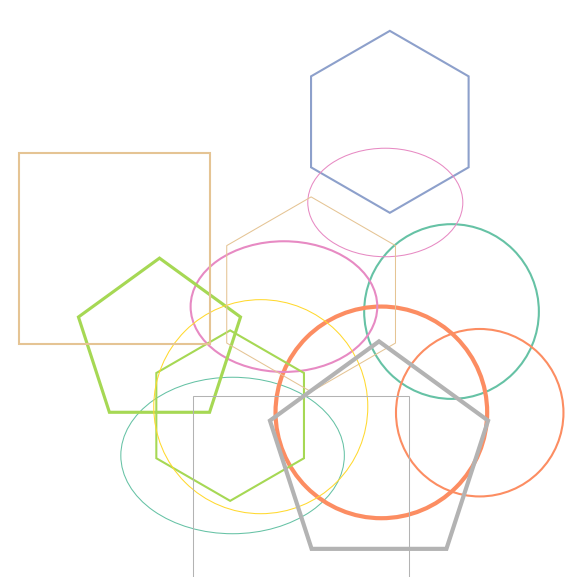[{"shape": "oval", "thickness": 0.5, "radius": 0.97, "center": [0.403, 0.21]}, {"shape": "circle", "thickness": 1, "radius": 0.76, "center": [0.782, 0.46]}, {"shape": "circle", "thickness": 1, "radius": 0.72, "center": [0.831, 0.284]}, {"shape": "circle", "thickness": 2, "radius": 0.92, "center": [0.66, 0.285]}, {"shape": "hexagon", "thickness": 1, "radius": 0.79, "center": [0.675, 0.788]}, {"shape": "oval", "thickness": 1, "radius": 0.81, "center": [0.492, 0.468]}, {"shape": "oval", "thickness": 0.5, "radius": 0.67, "center": [0.667, 0.649]}, {"shape": "hexagon", "thickness": 1, "radius": 0.74, "center": [0.399, 0.279]}, {"shape": "pentagon", "thickness": 1.5, "radius": 0.74, "center": [0.276, 0.405]}, {"shape": "circle", "thickness": 0.5, "radius": 0.93, "center": [0.452, 0.295]}, {"shape": "square", "thickness": 1, "radius": 0.83, "center": [0.199, 0.569]}, {"shape": "hexagon", "thickness": 0.5, "radius": 0.84, "center": [0.539, 0.489]}, {"shape": "pentagon", "thickness": 2, "radius": 0.99, "center": [0.656, 0.209]}, {"shape": "square", "thickness": 0.5, "radius": 0.93, "center": [0.521, 0.127]}]